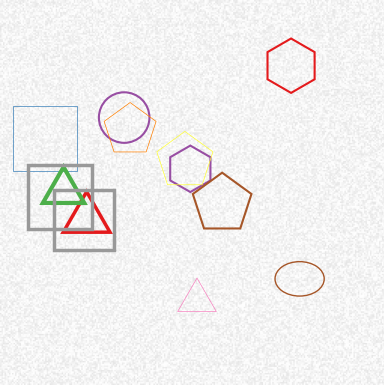[{"shape": "hexagon", "thickness": 1.5, "radius": 0.35, "center": [0.756, 0.829]}, {"shape": "triangle", "thickness": 2.5, "radius": 0.35, "center": [0.225, 0.432]}, {"shape": "square", "thickness": 0.5, "radius": 0.42, "center": [0.117, 0.64]}, {"shape": "triangle", "thickness": 3, "radius": 0.31, "center": [0.165, 0.504]}, {"shape": "circle", "thickness": 1.5, "radius": 0.33, "center": [0.323, 0.695]}, {"shape": "hexagon", "thickness": 1.5, "radius": 0.3, "center": [0.494, 0.562]}, {"shape": "pentagon", "thickness": 0.5, "radius": 0.35, "center": [0.338, 0.663]}, {"shape": "pentagon", "thickness": 0.5, "radius": 0.38, "center": [0.48, 0.582]}, {"shape": "pentagon", "thickness": 1.5, "radius": 0.4, "center": [0.577, 0.471]}, {"shape": "oval", "thickness": 1, "radius": 0.32, "center": [0.778, 0.276]}, {"shape": "triangle", "thickness": 0.5, "radius": 0.29, "center": [0.512, 0.22]}, {"shape": "square", "thickness": 2.5, "radius": 0.39, "center": [0.217, 0.428]}, {"shape": "square", "thickness": 2.5, "radius": 0.42, "center": [0.156, 0.487]}]